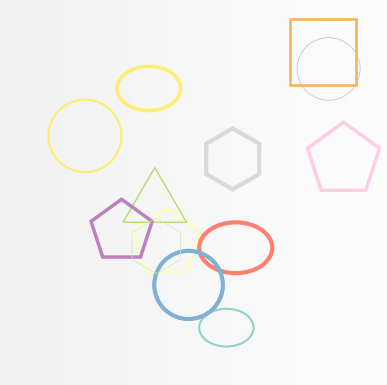[{"shape": "oval", "thickness": 1.5, "radius": 0.35, "center": [0.584, 0.149]}, {"shape": "pentagon", "thickness": 1.5, "radius": 0.46, "center": [0.429, 0.368]}, {"shape": "circle", "thickness": 0.5, "radius": 0.41, "center": [0.848, 0.821]}, {"shape": "oval", "thickness": 3, "radius": 0.47, "center": [0.608, 0.356]}, {"shape": "circle", "thickness": 3, "radius": 0.44, "center": [0.487, 0.26]}, {"shape": "square", "thickness": 2, "radius": 0.42, "center": [0.833, 0.865]}, {"shape": "triangle", "thickness": 1, "radius": 0.47, "center": [0.4, 0.47]}, {"shape": "pentagon", "thickness": 2.5, "radius": 0.49, "center": [0.887, 0.585]}, {"shape": "hexagon", "thickness": 3, "radius": 0.4, "center": [0.601, 0.587]}, {"shape": "pentagon", "thickness": 2.5, "radius": 0.41, "center": [0.314, 0.399]}, {"shape": "hexagon", "thickness": 0.5, "radius": 0.36, "center": [0.403, 0.361]}, {"shape": "circle", "thickness": 1.5, "radius": 0.47, "center": [0.219, 0.647]}, {"shape": "oval", "thickness": 2.5, "radius": 0.41, "center": [0.384, 0.77]}]